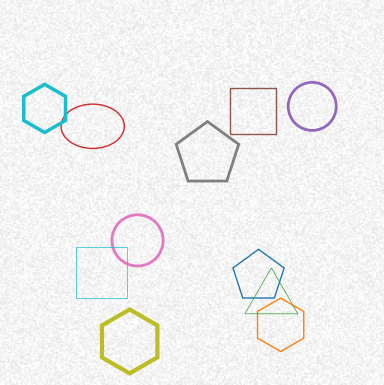[{"shape": "pentagon", "thickness": 1, "radius": 0.35, "center": [0.672, 0.282]}, {"shape": "hexagon", "thickness": 1, "radius": 0.35, "center": [0.729, 0.156]}, {"shape": "triangle", "thickness": 0.5, "radius": 0.4, "center": [0.705, 0.225]}, {"shape": "oval", "thickness": 1, "radius": 0.41, "center": [0.241, 0.672]}, {"shape": "circle", "thickness": 2, "radius": 0.31, "center": [0.811, 0.724]}, {"shape": "square", "thickness": 1, "radius": 0.3, "center": [0.656, 0.712]}, {"shape": "circle", "thickness": 2, "radius": 0.33, "center": [0.357, 0.376]}, {"shape": "pentagon", "thickness": 2, "radius": 0.43, "center": [0.539, 0.599]}, {"shape": "hexagon", "thickness": 3, "radius": 0.42, "center": [0.337, 0.113]}, {"shape": "square", "thickness": 0.5, "radius": 0.33, "center": [0.264, 0.293]}, {"shape": "hexagon", "thickness": 2.5, "radius": 0.31, "center": [0.116, 0.718]}]